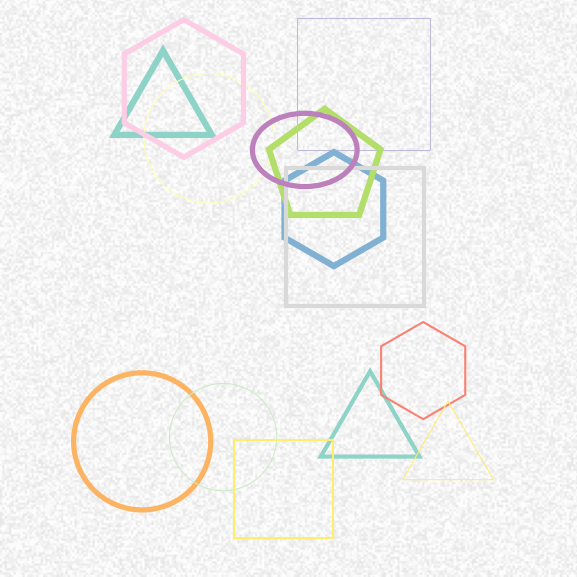[{"shape": "triangle", "thickness": 3, "radius": 0.49, "center": [0.282, 0.814]}, {"shape": "triangle", "thickness": 2, "radius": 0.49, "center": [0.641, 0.258]}, {"shape": "circle", "thickness": 0.5, "radius": 0.56, "center": [0.362, 0.76]}, {"shape": "square", "thickness": 0.5, "radius": 0.57, "center": [0.63, 0.854]}, {"shape": "hexagon", "thickness": 1, "radius": 0.42, "center": [0.733, 0.357]}, {"shape": "hexagon", "thickness": 3, "radius": 0.49, "center": [0.578, 0.637]}, {"shape": "circle", "thickness": 2.5, "radius": 0.59, "center": [0.246, 0.235]}, {"shape": "pentagon", "thickness": 3, "radius": 0.51, "center": [0.562, 0.709]}, {"shape": "hexagon", "thickness": 2.5, "radius": 0.6, "center": [0.318, 0.846]}, {"shape": "square", "thickness": 2, "radius": 0.6, "center": [0.615, 0.589]}, {"shape": "oval", "thickness": 2.5, "radius": 0.45, "center": [0.528, 0.739]}, {"shape": "circle", "thickness": 0.5, "radius": 0.46, "center": [0.386, 0.242]}, {"shape": "triangle", "thickness": 0.5, "radius": 0.45, "center": [0.776, 0.214]}, {"shape": "square", "thickness": 1, "radius": 0.43, "center": [0.491, 0.153]}]